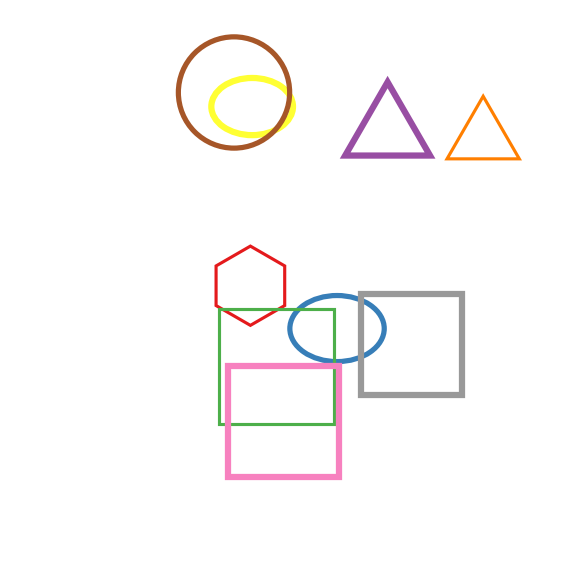[{"shape": "hexagon", "thickness": 1.5, "radius": 0.34, "center": [0.434, 0.504]}, {"shape": "oval", "thickness": 2.5, "radius": 0.41, "center": [0.584, 0.43]}, {"shape": "square", "thickness": 1.5, "radius": 0.5, "center": [0.478, 0.365]}, {"shape": "triangle", "thickness": 3, "radius": 0.42, "center": [0.671, 0.772]}, {"shape": "triangle", "thickness": 1.5, "radius": 0.36, "center": [0.837, 0.76]}, {"shape": "oval", "thickness": 3, "radius": 0.35, "center": [0.437, 0.815]}, {"shape": "circle", "thickness": 2.5, "radius": 0.48, "center": [0.405, 0.839]}, {"shape": "square", "thickness": 3, "radius": 0.48, "center": [0.49, 0.269]}, {"shape": "square", "thickness": 3, "radius": 0.44, "center": [0.712, 0.403]}]